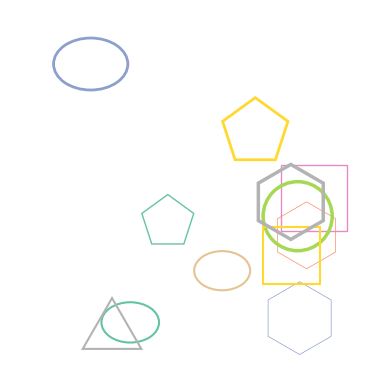[{"shape": "oval", "thickness": 1.5, "radius": 0.37, "center": [0.338, 0.163]}, {"shape": "pentagon", "thickness": 1, "radius": 0.35, "center": [0.436, 0.424]}, {"shape": "hexagon", "thickness": 0.5, "radius": 0.43, "center": [0.796, 0.389]}, {"shape": "oval", "thickness": 2, "radius": 0.48, "center": [0.236, 0.834]}, {"shape": "hexagon", "thickness": 0.5, "radius": 0.47, "center": [0.778, 0.174]}, {"shape": "square", "thickness": 1, "radius": 0.43, "center": [0.816, 0.487]}, {"shape": "circle", "thickness": 2.5, "radius": 0.45, "center": [0.773, 0.438]}, {"shape": "pentagon", "thickness": 2, "radius": 0.45, "center": [0.663, 0.657]}, {"shape": "square", "thickness": 1.5, "radius": 0.37, "center": [0.758, 0.336]}, {"shape": "oval", "thickness": 1.5, "radius": 0.36, "center": [0.577, 0.297]}, {"shape": "triangle", "thickness": 1.5, "radius": 0.44, "center": [0.291, 0.138]}, {"shape": "hexagon", "thickness": 2.5, "radius": 0.49, "center": [0.755, 0.476]}]